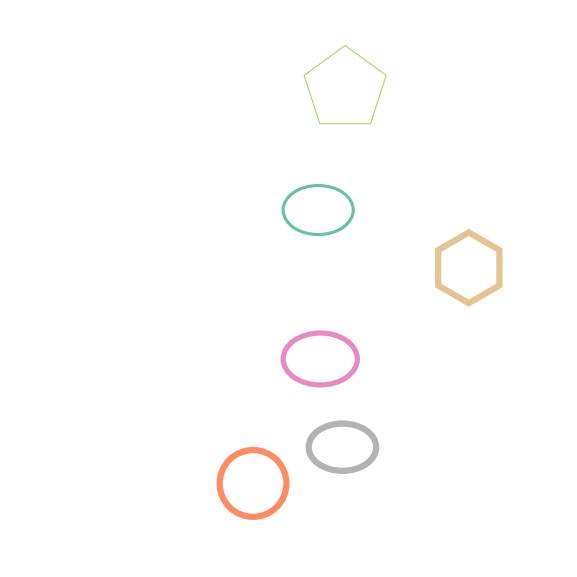[{"shape": "oval", "thickness": 1.5, "radius": 0.3, "center": [0.551, 0.635]}, {"shape": "circle", "thickness": 3, "radius": 0.29, "center": [0.438, 0.162]}, {"shape": "oval", "thickness": 2.5, "radius": 0.32, "center": [0.555, 0.378]}, {"shape": "pentagon", "thickness": 0.5, "radius": 0.37, "center": [0.598, 0.846]}, {"shape": "hexagon", "thickness": 3, "radius": 0.31, "center": [0.812, 0.535]}, {"shape": "oval", "thickness": 3, "radius": 0.29, "center": [0.593, 0.225]}]